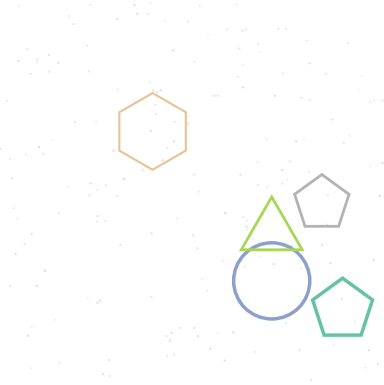[{"shape": "pentagon", "thickness": 2.5, "radius": 0.41, "center": [0.89, 0.196]}, {"shape": "circle", "thickness": 2.5, "radius": 0.49, "center": [0.706, 0.27]}, {"shape": "triangle", "thickness": 2, "radius": 0.46, "center": [0.706, 0.397]}, {"shape": "hexagon", "thickness": 1.5, "radius": 0.5, "center": [0.396, 0.659]}, {"shape": "pentagon", "thickness": 2, "radius": 0.37, "center": [0.836, 0.472]}]